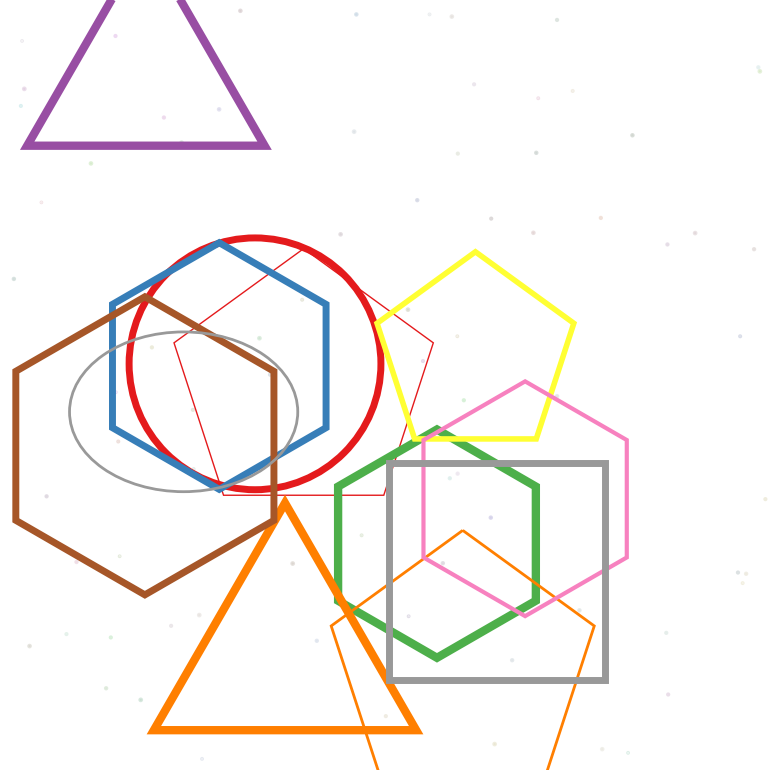[{"shape": "pentagon", "thickness": 0.5, "radius": 0.89, "center": [0.394, 0.5]}, {"shape": "circle", "thickness": 2.5, "radius": 0.82, "center": [0.331, 0.528]}, {"shape": "hexagon", "thickness": 2.5, "radius": 0.8, "center": [0.285, 0.525]}, {"shape": "hexagon", "thickness": 3, "radius": 0.74, "center": [0.568, 0.294]}, {"shape": "triangle", "thickness": 3, "radius": 0.89, "center": [0.189, 0.9]}, {"shape": "pentagon", "thickness": 1, "radius": 0.9, "center": [0.601, 0.132]}, {"shape": "triangle", "thickness": 3, "radius": 0.98, "center": [0.37, 0.15]}, {"shape": "pentagon", "thickness": 2, "radius": 0.67, "center": [0.617, 0.539]}, {"shape": "hexagon", "thickness": 2.5, "radius": 0.97, "center": [0.188, 0.421]}, {"shape": "hexagon", "thickness": 1.5, "radius": 0.76, "center": [0.682, 0.352]}, {"shape": "square", "thickness": 2.5, "radius": 0.7, "center": [0.645, 0.258]}, {"shape": "oval", "thickness": 1, "radius": 0.74, "center": [0.238, 0.465]}]